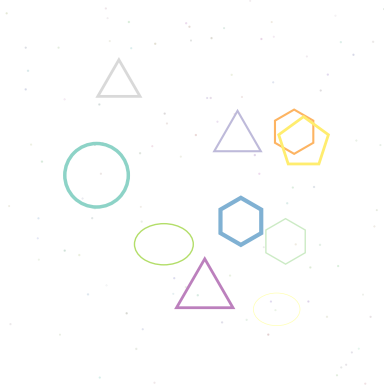[{"shape": "circle", "thickness": 2.5, "radius": 0.41, "center": [0.251, 0.545]}, {"shape": "oval", "thickness": 0.5, "radius": 0.3, "center": [0.719, 0.197]}, {"shape": "triangle", "thickness": 1.5, "radius": 0.35, "center": [0.617, 0.642]}, {"shape": "hexagon", "thickness": 3, "radius": 0.31, "center": [0.626, 0.425]}, {"shape": "hexagon", "thickness": 1.5, "radius": 0.29, "center": [0.764, 0.658]}, {"shape": "oval", "thickness": 1, "radius": 0.38, "center": [0.426, 0.366]}, {"shape": "triangle", "thickness": 2, "radius": 0.32, "center": [0.309, 0.781]}, {"shape": "triangle", "thickness": 2, "radius": 0.42, "center": [0.532, 0.243]}, {"shape": "hexagon", "thickness": 1, "radius": 0.3, "center": [0.742, 0.373]}, {"shape": "pentagon", "thickness": 2, "radius": 0.34, "center": [0.788, 0.629]}]